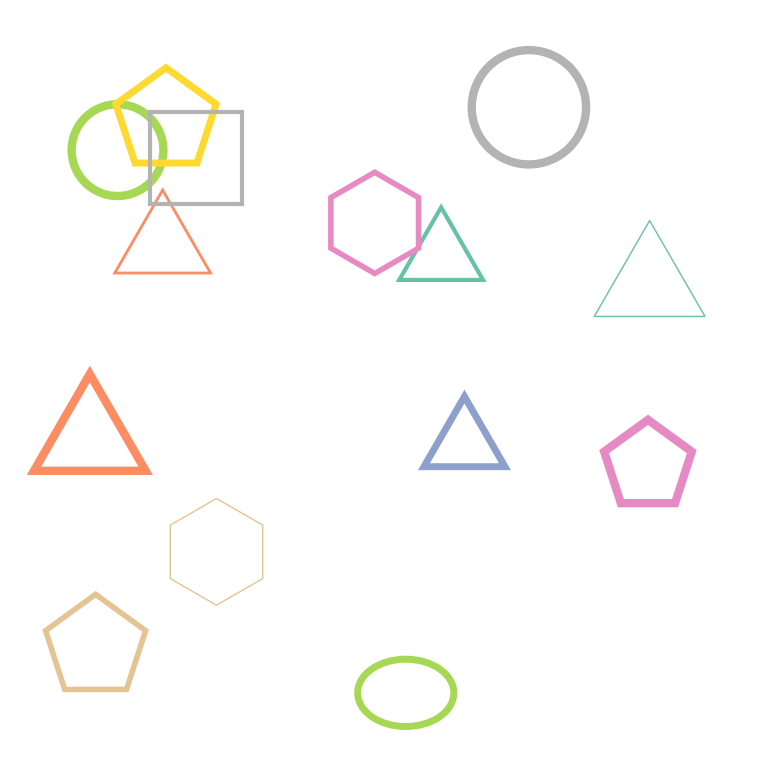[{"shape": "triangle", "thickness": 1.5, "radius": 0.31, "center": [0.573, 0.668]}, {"shape": "triangle", "thickness": 0.5, "radius": 0.42, "center": [0.844, 0.631]}, {"shape": "triangle", "thickness": 3, "radius": 0.42, "center": [0.117, 0.43]}, {"shape": "triangle", "thickness": 1, "radius": 0.36, "center": [0.211, 0.681]}, {"shape": "triangle", "thickness": 2.5, "radius": 0.3, "center": [0.603, 0.424]}, {"shape": "pentagon", "thickness": 3, "radius": 0.3, "center": [0.842, 0.395]}, {"shape": "hexagon", "thickness": 2, "radius": 0.33, "center": [0.487, 0.711]}, {"shape": "oval", "thickness": 2.5, "radius": 0.31, "center": [0.527, 0.1]}, {"shape": "circle", "thickness": 3, "radius": 0.3, "center": [0.153, 0.805]}, {"shape": "pentagon", "thickness": 2.5, "radius": 0.34, "center": [0.216, 0.844]}, {"shape": "hexagon", "thickness": 0.5, "radius": 0.35, "center": [0.281, 0.283]}, {"shape": "pentagon", "thickness": 2, "radius": 0.34, "center": [0.124, 0.16]}, {"shape": "square", "thickness": 1.5, "radius": 0.3, "center": [0.255, 0.795]}, {"shape": "circle", "thickness": 3, "radius": 0.37, "center": [0.687, 0.861]}]